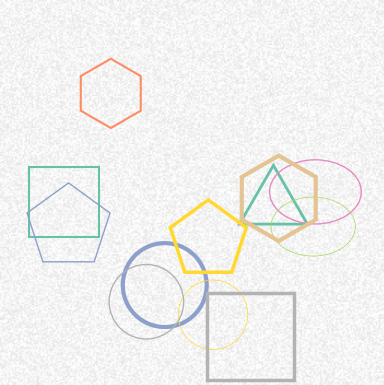[{"shape": "triangle", "thickness": 2, "radius": 0.51, "center": [0.71, 0.469]}, {"shape": "square", "thickness": 1.5, "radius": 0.46, "center": [0.166, 0.475]}, {"shape": "hexagon", "thickness": 1.5, "radius": 0.45, "center": [0.288, 0.757]}, {"shape": "circle", "thickness": 3, "radius": 0.54, "center": [0.428, 0.26]}, {"shape": "pentagon", "thickness": 1, "radius": 0.57, "center": [0.178, 0.412]}, {"shape": "oval", "thickness": 1, "radius": 0.6, "center": [0.819, 0.502]}, {"shape": "oval", "thickness": 0.5, "radius": 0.55, "center": [0.813, 0.412]}, {"shape": "pentagon", "thickness": 2.5, "radius": 0.52, "center": [0.541, 0.377]}, {"shape": "circle", "thickness": 0.5, "radius": 0.45, "center": [0.553, 0.182]}, {"shape": "hexagon", "thickness": 3, "radius": 0.55, "center": [0.724, 0.485]}, {"shape": "circle", "thickness": 1, "radius": 0.48, "center": [0.38, 0.216]}, {"shape": "square", "thickness": 2.5, "radius": 0.57, "center": [0.652, 0.125]}]